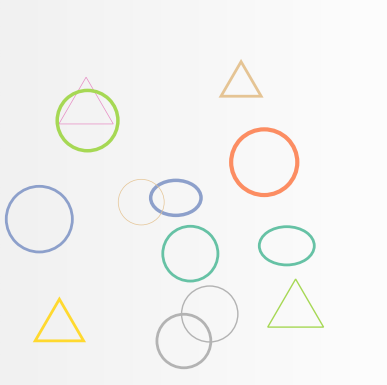[{"shape": "circle", "thickness": 2, "radius": 0.36, "center": [0.491, 0.341]}, {"shape": "oval", "thickness": 2, "radius": 0.35, "center": [0.74, 0.362]}, {"shape": "circle", "thickness": 3, "radius": 0.43, "center": [0.682, 0.579]}, {"shape": "oval", "thickness": 2.5, "radius": 0.32, "center": [0.454, 0.486]}, {"shape": "circle", "thickness": 2, "radius": 0.43, "center": [0.101, 0.431]}, {"shape": "triangle", "thickness": 0.5, "radius": 0.41, "center": [0.222, 0.719]}, {"shape": "circle", "thickness": 2.5, "radius": 0.39, "center": [0.226, 0.687]}, {"shape": "triangle", "thickness": 1, "radius": 0.42, "center": [0.763, 0.192]}, {"shape": "triangle", "thickness": 2, "radius": 0.36, "center": [0.153, 0.151]}, {"shape": "circle", "thickness": 0.5, "radius": 0.3, "center": [0.364, 0.475]}, {"shape": "triangle", "thickness": 2, "radius": 0.3, "center": [0.622, 0.78]}, {"shape": "circle", "thickness": 1, "radius": 0.36, "center": [0.541, 0.184]}, {"shape": "circle", "thickness": 2, "radius": 0.35, "center": [0.475, 0.114]}]